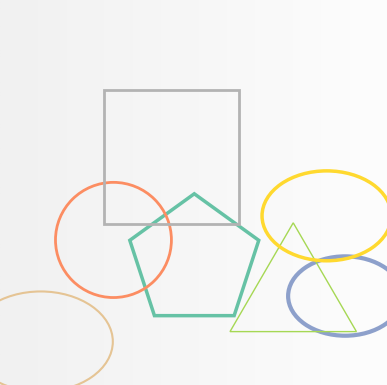[{"shape": "pentagon", "thickness": 2.5, "radius": 0.87, "center": [0.501, 0.322]}, {"shape": "circle", "thickness": 2, "radius": 0.75, "center": [0.293, 0.377]}, {"shape": "oval", "thickness": 3, "radius": 0.74, "center": [0.891, 0.231]}, {"shape": "triangle", "thickness": 1, "radius": 0.94, "center": [0.757, 0.233]}, {"shape": "oval", "thickness": 2.5, "radius": 0.83, "center": [0.843, 0.439]}, {"shape": "oval", "thickness": 1.5, "radius": 0.93, "center": [0.105, 0.113]}, {"shape": "square", "thickness": 2, "radius": 0.87, "center": [0.442, 0.591]}]